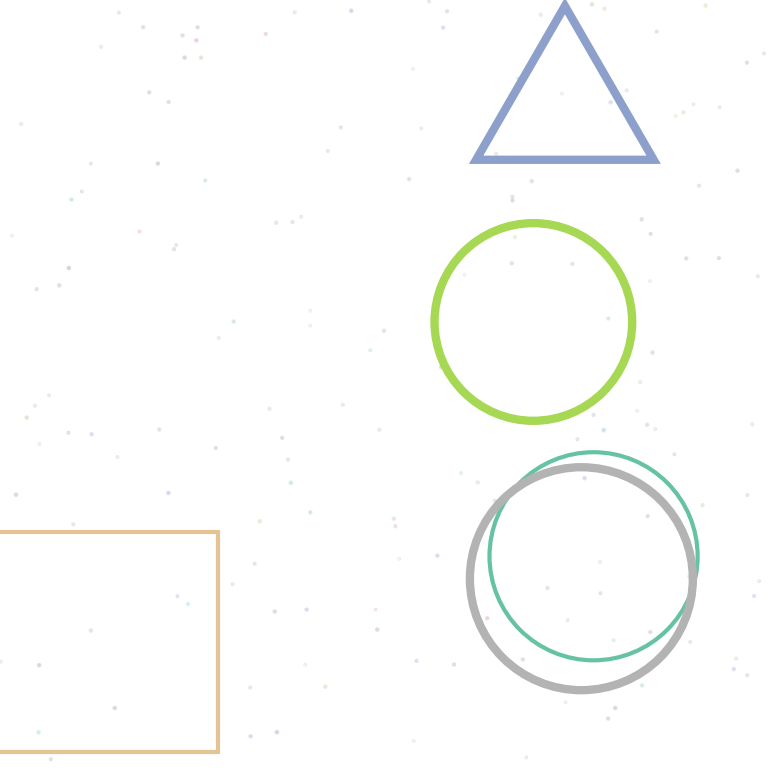[{"shape": "circle", "thickness": 1.5, "radius": 0.68, "center": [0.771, 0.278]}, {"shape": "triangle", "thickness": 3, "radius": 0.67, "center": [0.734, 0.859]}, {"shape": "circle", "thickness": 3, "radius": 0.64, "center": [0.693, 0.582]}, {"shape": "square", "thickness": 1.5, "radius": 0.72, "center": [0.139, 0.166]}, {"shape": "circle", "thickness": 3, "radius": 0.72, "center": [0.755, 0.248]}]